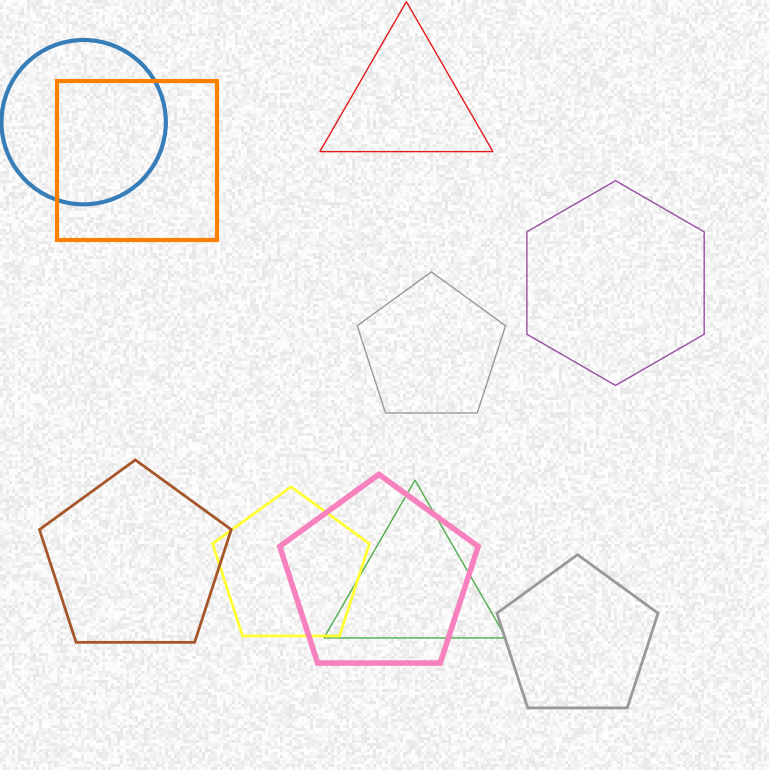[{"shape": "triangle", "thickness": 0.5, "radius": 0.65, "center": [0.528, 0.868]}, {"shape": "circle", "thickness": 1.5, "radius": 0.53, "center": [0.109, 0.841]}, {"shape": "triangle", "thickness": 0.5, "radius": 0.68, "center": [0.539, 0.24]}, {"shape": "hexagon", "thickness": 0.5, "radius": 0.66, "center": [0.799, 0.632]}, {"shape": "square", "thickness": 1.5, "radius": 0.52, "center": [0.178, 0.792]}, {"shape": "pentagon", "thickness": 1, "radius": 0.54, "center": [0.378, 0.261]}, {"shape": "pentagon", "thickness": 1, "radius": 0.65, "center": [0.176, 0.272]}, {"shape": "pentagon", "thickness": 2, "radius": 0.68, "center": [0.492, 0.248]}, {"shape": "pentagon", "thickness": 1, "radius": 0.55, "center": [0.75, 0.17]}, {"shape": "pentagon", "thickness": 0.5, "radius": 0.51, "center": [0.56, 0.546]}]